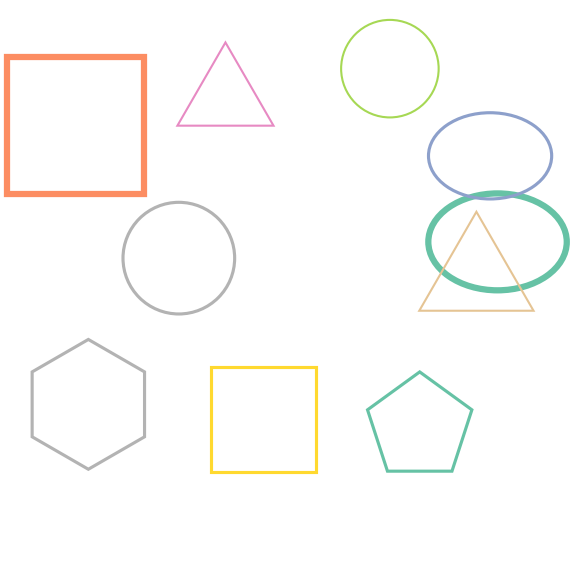[{"shape": "pentagon", "thickness": 1.5, "radius": 0.48, "center": [0.727, 0.26]}, {"shape": "oval", "thickness": 3, "radius": 0.6, "center": [0.862, 0.58]}, {"shape": "square", "thickness": 3, "radius": 0.59, "center": [0.13, 0.782]}, {"shape": "oval", "thickness": 1.5, "radius": 0.53, "center": [0.849, 0.729]}, {"shape": "triangle", "thickness": 1, "radius": 0.48, "center": [0.39, 0.83]}, {"shape": "circle", "thickness": 1, "radius": 0.42, "center": [0.675, 0.88]}, {"shape": "square", "thickness": 1.5, "radius": 0.45, "center": [0.456, 0.272]}, {"shape": "triangle", "thickness": 1, "radius": 0.57, "center": [0.825, 0.518]}, {"shape": "circle", "thickness": 1.5, "radius": 0.48, "center": [0.31, 0.552]}, {"shape": "hexagon", "thickness": 1.5, "radius": 0.56, "center": [0.153, 0.299]}]